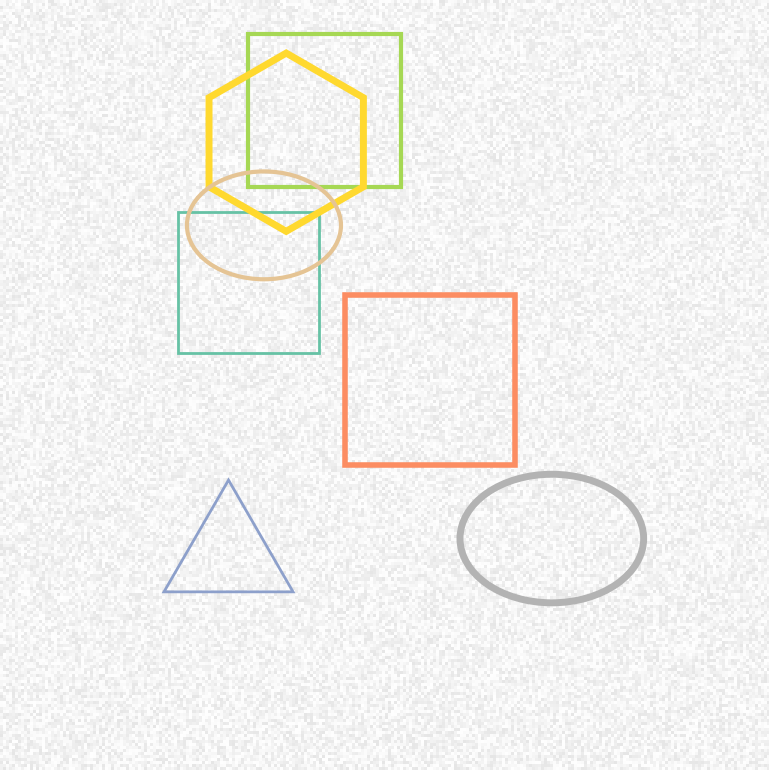[{"shape": "square", "thickness": 1, "radius": 0.46, "center": [0.322, 0.633]}, {"shape": "square", "thickness": 2, "radius": 0.55, "center": [0.559, 0.506]}, {"shape": "triangle", "thickness": 1, "radius": 0.48, "center": [0.297, 0.28]}, {"shape": "square", "thickness": 1.5, "radius": 0.5, "center": [0.422, 0.856]}, {"shape": "hexagon", "thickness": 2.5, "radius": 0.58, "center": [0.372, 0.815]}, {"shape": "oval", "thickness": 1.5, "radius": 0.5, "center": [0.343, 0.707]}, {"shape": "oval", "thickness": 2.5, "radius": 0.6, "center": [0.717, 0.301]}]